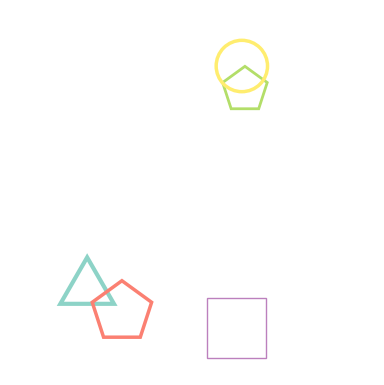[{"shape": "triangle", "thickness": 3, "radius": 0.4, "center": [0.226, 0.251]}, {"shape": "pentagon", "thickness": 2.5, "radius": 0.41, "center": [0.317, 0.19]}, {"shape": "pentagon", "thickness": 2, "radius": 0.3, "center": [0.636, 0.767]}, {"shape": "square", "thickness": 1, "radius": 0.39, "center": [0.614, 0.148]}, {"shape": "circle", "thickness": 2.5, "radius": 0.33, "center": [0.628, 0.829]}]